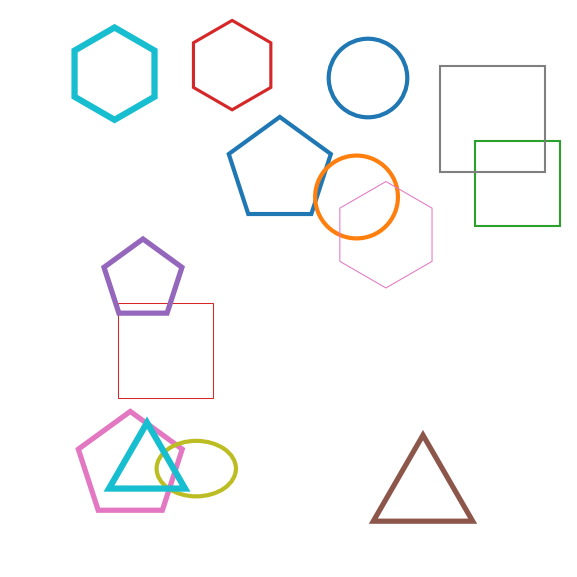[{"shape": "pentagon", "thickness": 2, "radius": 0.46, "center": [0.485, 0.704]}, {"shape": "circle", "thickness": 2, "radius": 0.34, "center": [0.637, 0.864]}, {"shape": "circle", "thickness": 2, "radius": 0.36, "center": [0.617, 0.658]}, {"shape": "square", "thickness": 1, "radius": 0.37, "center": [0.896, 0.681]}, {"shape": "hexagon", "thickness": 1.5, "radius": 0.39, "center": [0.402, 0.886]}, {"shape": "square", "thickness": 0.5, "radius": 0.41, "center": [0.287, 0.392]}, {"shape": "pentagon", "thickness": 2.5, "radius": 0.35, "center": [0.248, 0.514]}, {"shape": "triangle", "thickness": 2.5, "radius": 0.5, "center": [0.732, 0.146]}, {"shape": "pentagon", "thickness": 2.5, "radius": 0.47, "center": [0.226, 0.192]}, {"shape": "hexagon", "thickness": 0.5, "radius": 0.46, "center": [0.668, 0.593]}, {"shape": "square", "thickness": 1, "radius": 0.46, "center": [0.853, 0.793]}, {"shape": "oval", "thickness": 2, "radius": 0.34, "center": [0.34, 0.188]}, {"shape": "hexagon", "thickness": 3, "radius": 0.4, "center": [0.198, 0.872]}, {"shape": "triangle", "thickness": 3, "radius": 0.38, "center": [0.255, 0.191]}]